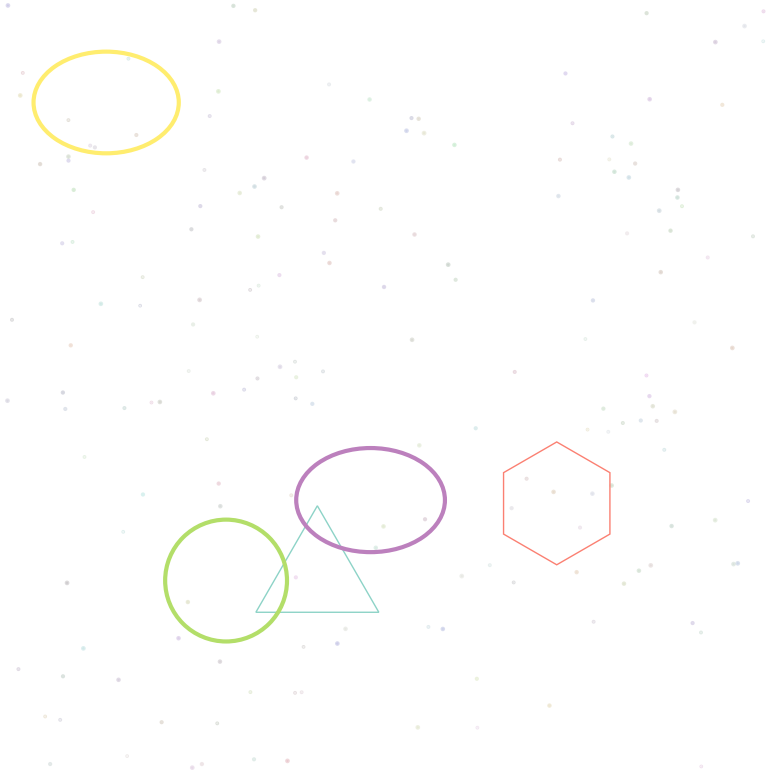[{"shape": "triangle", "thickness": 0.5, "radius": 0.46, "center": [0.412, 0.251]}, {"shape": "hexagon", "thickness": 0.5, "radius": 0.4, "center": [0.723, 0.346]}, {"shape": "circle", "thickness": 1.5, "radius": 0.4, "center": [0.294, 0.246]}, {"shape": "oval", "thickness": 1.5, "radius": 0.48, "center": [0.481, 0.351]}, {"shape": "oval", "thickness": 1.5, "radius": 0.47, "center": [0.138, 0.867]}]